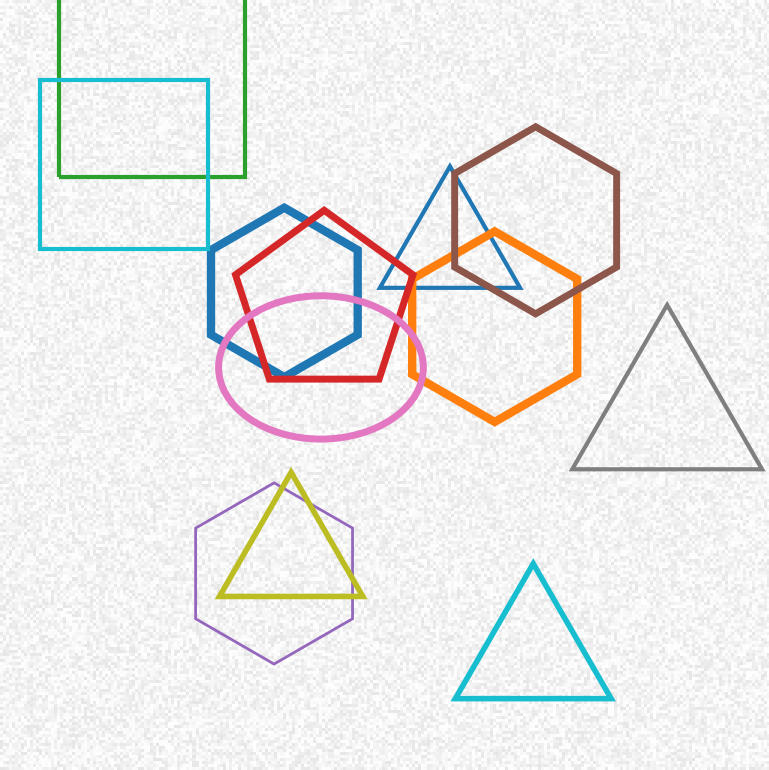[{"shape": "triangle", "thickness": 1.5, "radius": 0.53, "center": [0.584, 0.679]}, {"shape": "hexagon", "thickness": 3, "radius": 0.55, "center": [0.369, 0.62]}, {"shape": "hexagon", "thickness": 3, "radius": 0.62, "center": [0.642, 0.576]}, {"shape": "square", "thickness": 1.5, "radius": 0.6, "center": [0.198, 0.891]}, {"shape": "pentagon", "thickness": 2.5, "radius": 0.61, "center": [0.421, 0.606]}, {"shape": "hexagon", "thickness": 1, "radius": 0.59, "center": [0.356, 0.255]}, {"shape": "hexagon", "thickness": 2.5, "radius": 0.61, "center": [0.696, 0.714]}, {"shape": "oval", "thickness": 2.5, "radius": 0.66, "center": [0.417, 0.523]}, {"shape": "triangle", "thickness": 1.5, "radius": 0.71, "center": [0.866, 0.462]}, {"shape": "triangle", "thickness": 2, "radius": 0.54, "center": [0.378, 0.279]}, {"shape": "triangle", "thickness": 2, "radius": 0.58, "center": [0.693, 0.151]}, {"shape": "square", "thickness": 1.5, "radius": 0.55, "center": [0.161, 0.786]}]